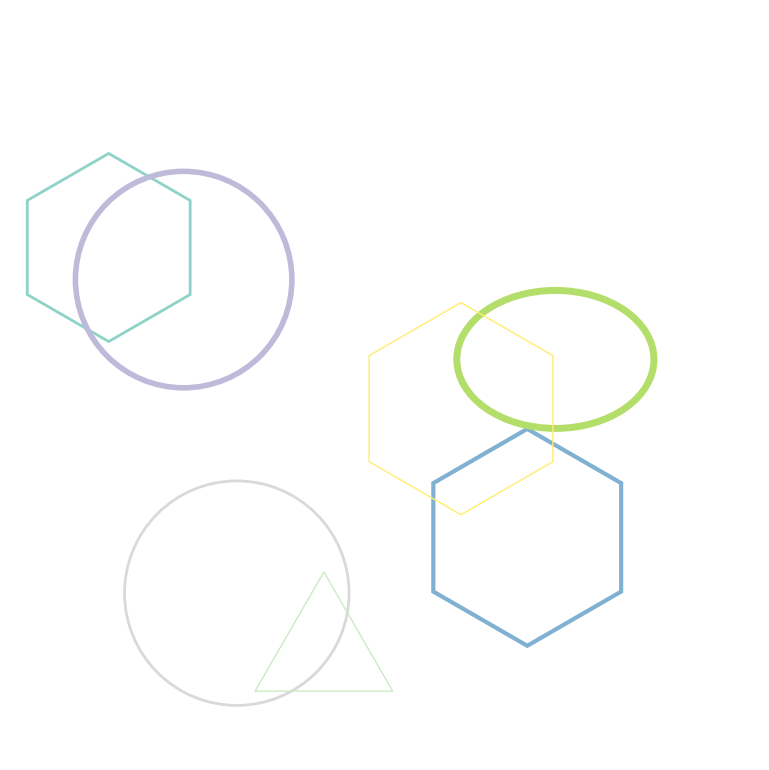[{"shape": "hexagon", "thickness": 1, "radius": 0.61, "center": [0.141, 0.679]}, {"shape": "circle", "thickness": 2, "radius": 0.7, "center": [0.239, 0.637]}, {"shape": "hexagon", "thickness": 1.5, "radius": 0.7, "center": [0.685, 0.302]}, {"shape": "oval", "thickness": 2.5, "radius": 0.64, "center": [0.721, 0.533]}, {"shape": "circle", "thickness": 1, "radius": 0.73, "center": [0.308, 0.23]}, {"shape": "triangle", "thickness": 0.5, "radius": 0.52, "center": [0.421, 0.154]}, {"shape": "hexagon", "thickness": 0.5, "radius": 0.69, "center": [0.599, 0.469]}]